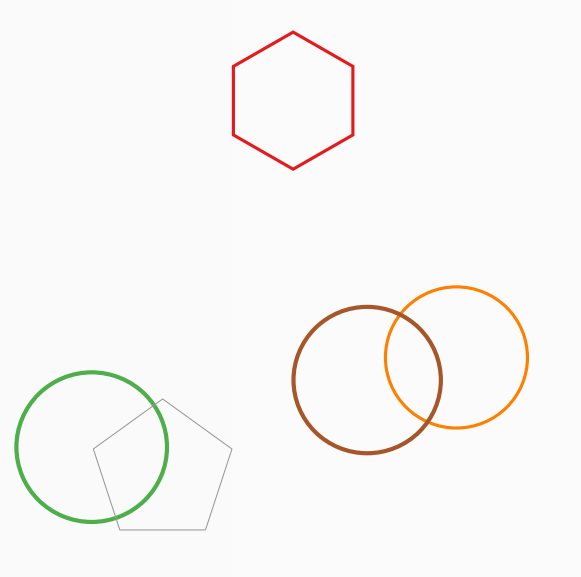[{"shape": "hexagon", "thickness": 1.5, "radius": 0.59, "center": [0.504, 0.825]}, {"shape": "circle", "thickness": 2, "radius": 0.65, "center": [0.158, 0.225]}, {"shape": "circle", "thickness": 1.5, "radius": 0.61, "center": [0.785, 0.38]}, {"shape": "circle", "thickness": 2, "radius": 0.63, "center": [0.632, 0.341]}, {"shape": "pentagon", "thickness": 0.5, "radius": 0.63, "center": [0.28, 0.183]}]